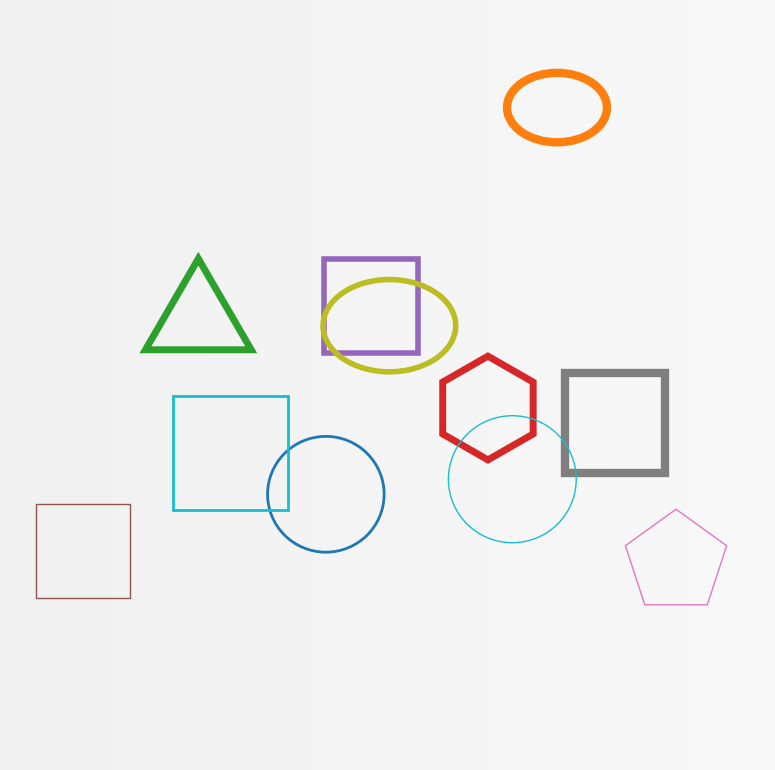[{"shape": "circle", "thickness": 1, "radius": 0.38, "center": [0.42, 0.358]}, {"shape": "oval", "thickness": 3, "radius": 0.32, "center": [0.719, 0.86]}, {"shape": "triangle", "thickness": 2.5, "radius": 0.39, "center": [0.256, 0.585]}, {"shape": "hexagon", "thickness": 2.5, "radius": 0.34, "center": [0.63, 0.47]}, {"shape": "square", "thickness": 2, "radius": 0.3, "center": [0.479, 0.603]}, {"shape": "square", "thickness": 0.5, "radius": 0.31, "center": [0.107, 0.285]}, {"shape": "pentagon", "thickness": 0.5, "radius": 0.34, "center": [0.872, 0.27]}, {"shape": "square", "thickness": 3, "radius": 0.32, "center": [0.794, 0.451]}, {"shape": "oval", "thickness": 2, "radius": 0.43, "center": [0.502, 0.577]}, {"shape": "circle", "thickness": 0.5, "radius": 0.41, "center": [0.661, 0.378]}, {"shape": "square", "thickness": 1, "radius": 0.37, "center": [0.297, 0.412]}]